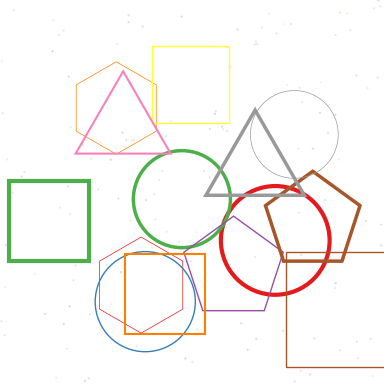[{"shape": "hexagon", "thickness": 0.5, "radius": 0.62, "center": [0.367, 0.26]}, {"shape": "circle", "thickness": 3, "radius": 0.71, "center": [0.715, 0.376]}, {"shape": "circle", "thickness": 1, "radius": 0.65, "center": [0.377, 0.216]}, {"shape": "circle", "thickness": 2.5, "radius": 0.63, "center": [0.472, 0.483]}, {"shape": "square", "thickness": 3, "radius": 0.52, "center": [0.127, 0.426]}, {"shape": "pentagon", "thickness": 1, "radius": 0.68, "center": [0.607, 0.303]}, {"shape": "square", "thickness": 1.5, "radius": 0.52, "center": [0.428, 0.236]}, {"shape": "hexagon", "thickness": 0.5, "radius": 0.6, "center": [0.302, 0.719]}, {"shape": "square", "thickness": 1, "radius": 0.5, "center": [0.496, 0.78]}, {"shape": "square", "thickness": 1, "radius": 0.75, "center": [0.893, 0.195]}, {"shape": "pentagon", "thickness": 2.5, "radius": 0.65, "center": [0.812, 0.426]}, {"shape": "triangle", "thickness": 1.5, "radius": 0.71, "center": [0.32, 0.672]}, {"shape": "triangle", "thickness": 2.5, "radius": 0.74, "center": [0.663, 0.567]}, {"shape": "circle", "thickness": 0.5, "radius": 0.57, "center": [0.765, 0.651]}]